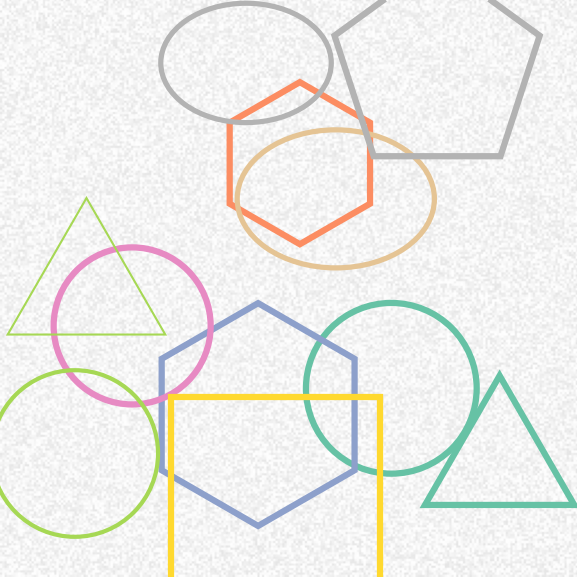[{"shape": "triangle", "thickness": 3, "radius": 0.75, "center": [0.865, 0.199]}, {"shape": "circle", "thickness": 3, "radius": 0.74, "center": [0.678, 0.327]}, {"shape": "hexagon", "thickness": 3, "radius": 0.7, "center": [0.519, 0.717]}, {"shape": "hexagon", "thickness": 3, "radius": 0.96, "center": [0.447, 0.281]}, {"shape": "circle", "thickness": 3, "radius": 0.68, "center": [0.229, 0.435]}, {"shape": "triangle", "thickness": 1, "radius": 0.79, "center": [0.15, 0.499]}, {"shape": "circle", "thickness": 2, "radius": 0.72, "center": [0.129, 0.214]}, {"shape": "square", "thickness": 3, "radius": 0.91, "center": [0.476, 0.131]}, {"shape": "oval", "thickness": 2.5, "radius": 0.85, "center": [0.581, 0.655]}, {"shape": "oval", "thickness": 2.5, "radius": 0.74, "center": [0.426, 0.89]}, {"shape": "pentagon", "thickness": 3, "radius": 0.93, "center": [0.757, 0.88]}]